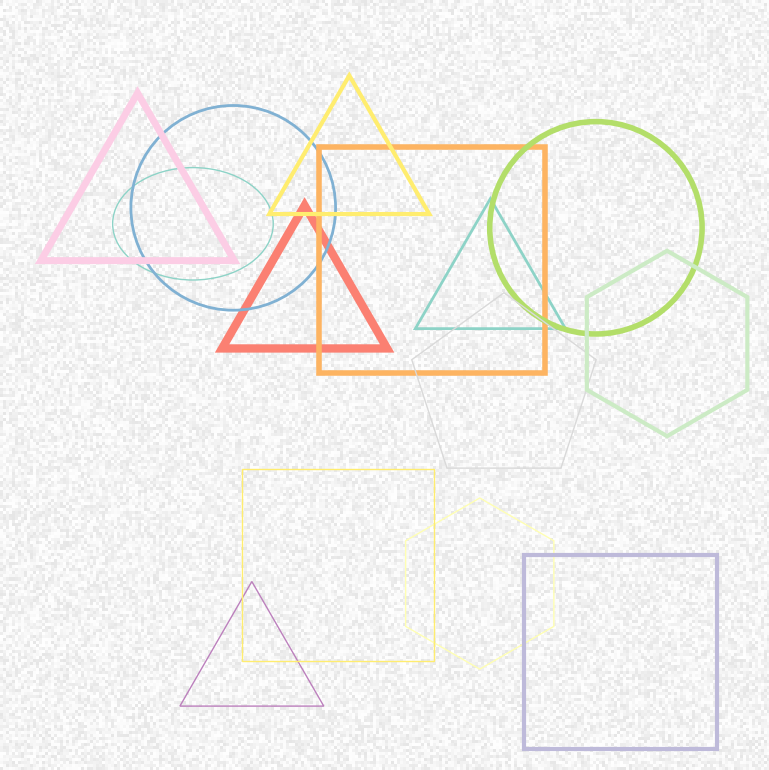[{"shape": "oval", "thickness": 0.5, "radius": 0.52, "center": [0.251, 0.709]}, {"shape": "triangle", "thickness": 1, "radius": 0.56, "center": [0.637, 0.629]}, {"shape": "hexagon", "thickness": 0.5, "radius": 0.56, "center": [0.623, 0.242]}, {"shape": "square", "thickness": 1.5, "radius": 0.63, "center": [0.806, 0.154]}, {"shape": "triangle", "thickness": 3, "radius": 0.62, "center": [0.396, 0.609]}, {"shape": "circle", "thickness": 1, "radius": 0.66, "center": [0.303, 0.73]}, {"shape": "square", "thickness": 2, "radius": 0.73, "center": [0.561, 0.663]}, {"shape": "circle", "thickness": 2, "radius": 0.69, "center": [0.774, 0.704]}, {"shape": "triangle", "thickness": 2.5, "radius": 0.73, "center": [0.179, 0.734]}, {"shape": "pentagon", "thickness": 0.5, "radius": 0.63, "center": [0.655, 0.494]}, {"shape": "triangle", "thickness": 0.5, "radius": 0.54, "center": [0.327, 0.137]}, {"shape": "hexagon", "thickness": 1.5, "radius": 0.6, "center": [0.866, 0.554]}, {"shape": "triangle", "thickness": 1.5, "radius": 0.6, "center": [0.454, 0.782]}, {"shape": "square", "thickness": 0.5, "radius": 0.62, "center": [0.439, 0.266]}]